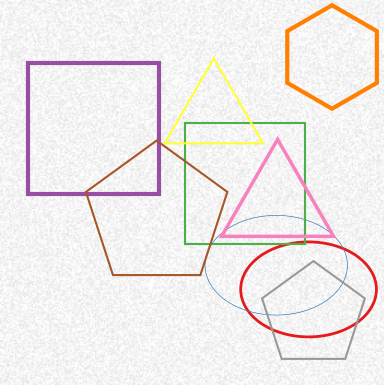[{"shape": "oval", "thickness": 2, "radius": 0.88, "center": [0.801, 0.248]}, {"shape": "oval", "thickness": 0.5, "radius": 0.92, "center": [0.717, 0.311]}, {"shape": "square", "thickness": 1.5, "radius": 0.78, "center": [0.636, 0.523]}, {"shape": "square", "thickness": 3, "radius": 0.85, "center": [0.243, 0.666]}, {"shape": "hexagon", "thickness": 3, "radius": 0.67, "center": [0.862, 0.852]}, {"shape": "triangle", "thickness": 1.5, "radius": 0.74, "center": [0.555, 0.702]}, {"shape": "pentagon", "thickness": 1.5, "radius": 0.97, "center": [0.407, 0.442]}, {"shape": "triangle", "thickness": 2.5, "radius": 0.84, "center": [0.721, 0.47]}, {"shape": "pentagon", "thickness": 1.5, "radius": 0.7, "center": [0.814, 0.181]}]